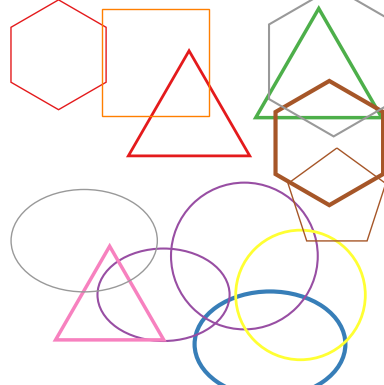[{"shape": "triangle", "thickness": 2, "radius": 0.91, "center": [0.491, 0.686]}, {"shape": "hexagon", "thickness": 1, "radius": 0.71, "center": [0.152, 0.858]}, {"shape": "oval", "thickness": 3, "radius": 0.98, "center": [0.701, 0.106]}, {"shape": "triangle", "thickness": 2.5, "radius": 0.94, "center": [0.828, 0.789]}, {"shape": "oval", "thickness": 1.5, "radius": 0.86, "center": [0.425, 0.234]}, {"shape": "circle", "thickness": 1.5, "radius": 0.95, "center": [0.635, 0.335]}, {"shape": "square", "thickness": 1, "radius": 0.7, "center": [0.404, 0.838]}, {"shape": "circle", "thickness": 2, "radius": 0.84, "center": [0.781, 0.234]}, {"shape": "pentagon", "thickness": 1, "radius": 0.67, "center": [0.875, 0.482]}, {"shape": "hexagon", "thickness": 3, "radius": 0.81, "center": [0.855, 0.628]}, {"shape": "triangle", "thickness": 2.5, "radius": 0.81, "center": [0.285, 0.198]}, {"shape": "oval", "thickness": 1, "radius": 0.95, "center": [0.219, 0.375]}, {"shape": "hexagon", "thickness": 1.5, "radius": 0.97, "center": [0.867, 0.84]}]